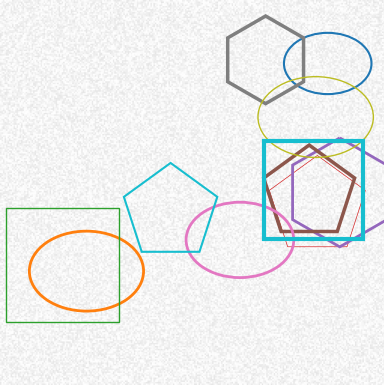[{"shape": "oval", "thickness": 1.5, "radius": 0.57, "center": [0.851, 0.835]}, {"shape": "oval", "thickness": 2, "radius": 0.74, "center": [0.225, 0.296]}, {"shape": "square", "thickness": 1, "radius": 0.74, "center": [0.163, 0.312]}, {"shape": "pentagon", "thickness": 0.5, "radius": 0.66, "center": [0.824, 0.465]}, {"shape": "hexagon", "thickness": 2, "radius": 0.71, "center": [0.883, 0.5]}, {"shape": "pentagon", "thickness": 2.5, "radius": 0.62, "center": [0.803, 0.499]}, {"shape": "oval", "thickness": 2, "radius": 0.7, "center": [0.623, 0.377]}, {"shape": "hexagon", "thickness": 2.5, "radius": 0.57, "center": [0.69, 0.845]}, {"shape": "oval", "thickness": 1, "radius": 0.75, "center": [0.82, 0.696]}, {"shape": "pentagon", "thickness": 1.5, "radius": 0.64, "center": [0.443, 0.449]}, {"shape": "square", "thickness": 3, "radius": 0.64, "center": [0.815, 0.506]}]